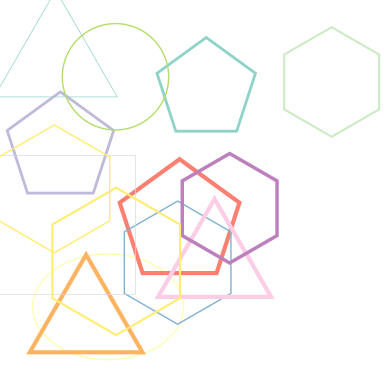[{"shape": "pentagon", "thickness": 2, "radius": 0.67, "center": [0.536, 0.768]}, {"shape": "triangle", "thickness": 0.5, "radius": 0.92, "center": [0.145, 0.841]}, {"shape": "oval", "thickness": 1, "radius": 0.98, "center": [0.281, 0.203]}, {"shape": "pentagon", "thickness": 2, "radius": 0.73, "center": [0.157, 0.616]}, {"shape": "pentagon", "thickness": 3, "radius": 0.82, "center": [0.466, 0.423]}, {"shape": "hexagon", "thickness": 1, "radius": 0.8, "center": [0.461, 0.318]}, {"shape": "triangle", "thickness": 3, "radius": 0.84, "center": [0.224, 0.169]}, {"shape": "circle", "thickness": 1, "radius": 0.69, "center": [0.3, 0.801]}, {"shape": "triangle", "thickness": 3, "radius": 0.85, "center": [0.557, 0.314]}, {"shape": "square", "thickness": 0.5, "radius": 0.9, "center": [0.17, 0.416]}, {"shape": "hexagon", "thickness": 2.5, "radius": 0.71, "center": [0.596, 0.459]}, {"shape": "hexagon", "thickness": 1.5, "radius": 0.71, "center": [0.861, 0.787]}, {"shape": "hexagon", "thickness": 1, "radius": 0.83, "center": [0.141, 0.509]}, {"shape": "hexagon", "thickness": 1.5, "radius": 0.96, "center": [0.302, 0.321]}]